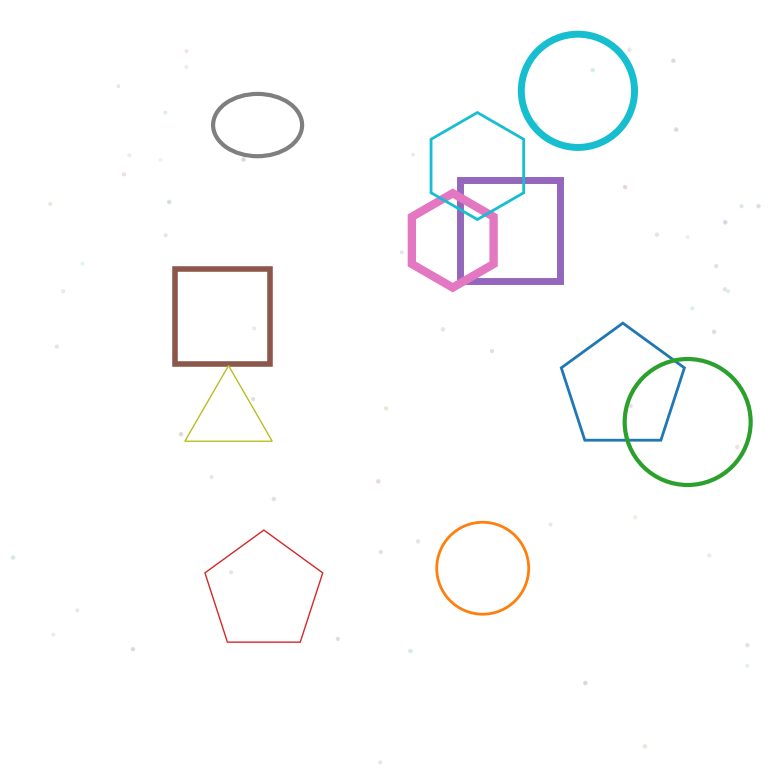[{"shape": "pentagon", "thickness": 1, "radius": 0.42, "center": [0.809, 0.496]}, {"shape": "circle", "thickness": 1, "radius": 0.3, "center": [0.627, 0.262]}, {"shape": "circle", "thickness": 1.5, "radius": 0.41, "center": [0.893, 0.452]}, {"shape": "pentagon", "thickness": 0.5, "radius": 0.4, "center": [0.343, 0.231]}, {"shape": "square", "thickness": 2.5, "radius": 0.33, "center": [0.663, 0.7]}, {"shape": "square", "thickness": 2, "radius": 0.31, "center": [0.289, 0.589]}, {"shape": "hexagon", "thickness": 3, "radius": 0.31, "center": [0.588, 0.688]}, {"shape": "oval", "thickness": 1.5, "radius": 0.29, "center": [0.335, 0.838]}, {"shape": "triangle", "thickness": 0.5, "radius": 0.33, "center": [0.297, 0.46]}, {"shape": "circle", "thickness": 2.5, "radius": 0.37, "center": [0.751, 0.882]}, {"shape": "hexagon", "thickness": 1, "radius": 0.35, "center": [0.62, 0.784]}]